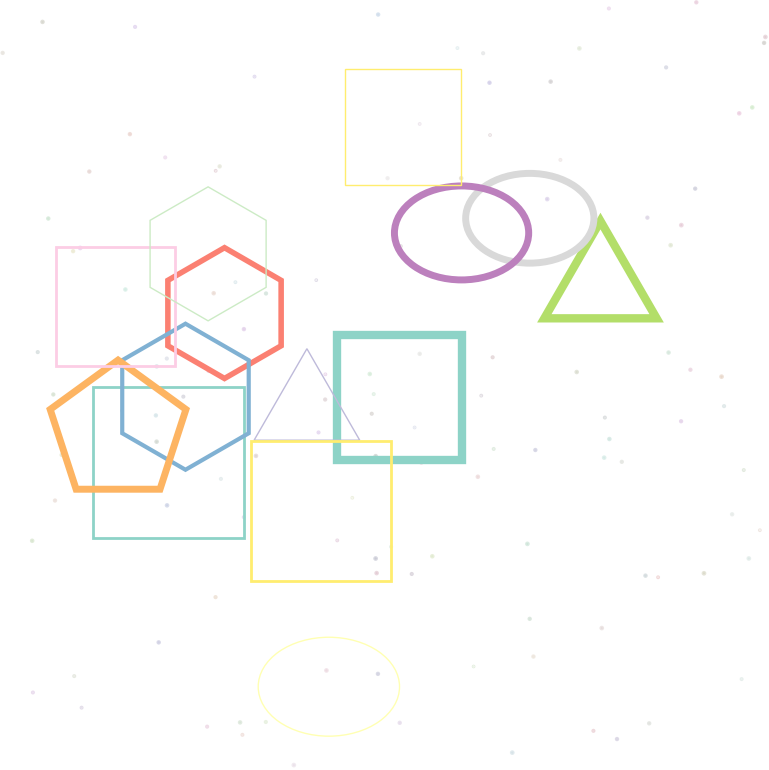[{"shape": "square", "thickness": 1, "radius": 0.49, "center": [0.219, 0.399]}, {"shape": "square", "thickness": 3, "radius": 0.41, "center": [0.519, 0.484]}, {"shape": "oval", "thickness": 0.5, "radius": 0.46, "center": [0.427, 0.108]}, {"shape": "triangle", "thickness": 0.5, "radius": 0.4, "center": [0.399, 0.468]}, {"shape": "hexagon", "thickness": 2, "radius": 0.42, "center": [0.292, 0.593]}, {"shape": "hexagon", "thickness": 1.5, "radius": 0.47, "center": [0.241, 0.485]}, {"shape": "pentagon", "thickness": 2.5, "radius": 0.46, "center": [0.153, 0.44]}, {"shape": "triangle", "thickness": 3, "radius": 0.42, "center": [0.78, 0.629]}, {"shape": "square", "thickness": 1, "radius": 0.39, "center": [0.15, 0.601]}, {"shape": "oval", "thickness": 2.5, "radius": 0.42, "center": [0.688, 0.717]}, {"shape": "oval", "thickness": 2.5, "radius": 0.44, "center": [0.599, 0.697]}, {"shape": "hexagon", "thickness": 0.5, "radius": 0.43, "center": [0.27, 0.67]}, {"shape": "square", "thickness": 0.5, "radius": 0.38, "center": [0.524, 0.835]}, {"shape": "square", "thickness": 1, "radius": 0.45, "center": [0.417, 0.337]}]